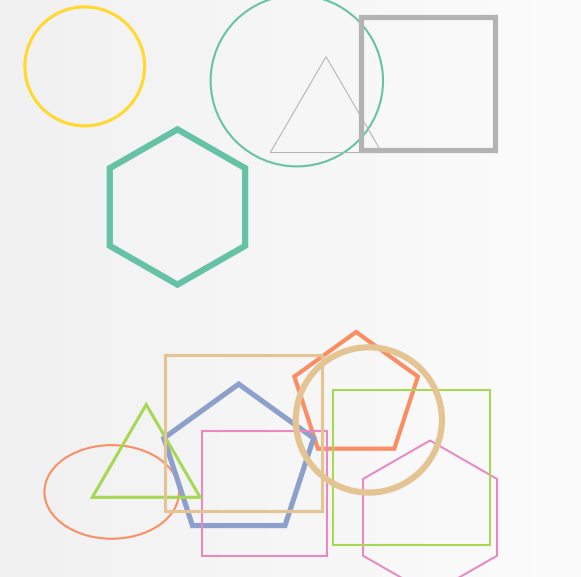[{"shape": "circle", "thickness": 1, "radius": 0.74, "center": [0.511, 0.859]}, {"shape": "hexagon", "thickness": 3, "radius": 0.67, "center": [0.305, 0.641]}, {"shape": "pentagon", "thickness": 2, "radius": 0.56, "center": [0.613, 0.313]}, {"shape": "oval", "thickness": 1, "radius": 0.58, "center": [0.192, 0.147]}, {"shape": "pentagon", "thickness": 2.5, "radius": 0.68, "center": [0.411, 0.199]}, {"shape": "hexagon", "thickness": 1, "radius": 0.67, "center": [0.74, 0.103]}, {"shape": "square", "thickness": 1, "radius": 0.54, "center": [0.455, 0.145]}, {"shape": "square", "thickness": 1, "radius": 0.67, "center": [0.708, 0.189]}, {"shape": "triangle", "thickness": 1.5, "radius": 0.54, "center": [0.252, 0.192]}, {"shape": "circle", "thickness": 1.5, "radius": 0.52, "center": [0.146, 0.884]}, {"shape": "square", "thickness": 1.5, "radius": 0.67, "center": [0.419, 0.249]}, {"shape": "circle", "thickness": 3, "radius": 0.63, "center": [0.635, 0.272]}, {"shape": "triangle", "thickness": 0.5, "radius": 0.55, "center": [0.561, 0.79]}, {"shape": "square", "thickness": 2.5, "radius": 0.58, "center": [0.737, 0.855]}]